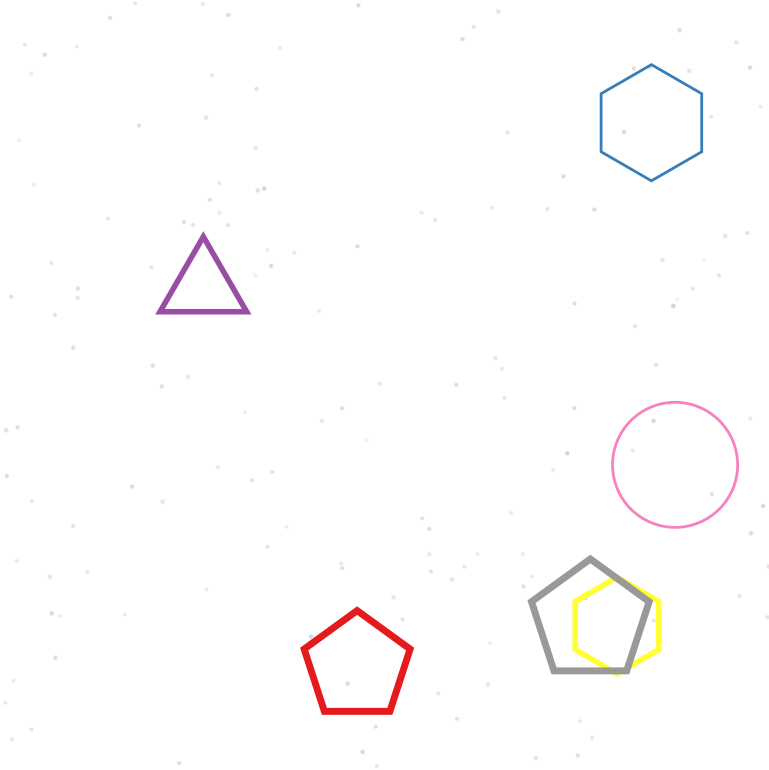[{"shape": "pentagon", "thickness": 2.5, "radius": 0.36, "center": [0.464, 0.135]}, {"shape": "hexagon", "thickness": 1, "radius": 0.38, "center": [0.846, 0.841]}, {"shape": "triangle", "thickness": 2, "radius": 0.32, "center": [0.264, 0.628]}, {"shape": "hexagon", "thickness": 2, "radius": 0.31, "center": [0.801, 0.188]}, {"shape": "circle", "thickness": 1, "radius": 0.41, "center": [0.877, 0.396]}, {"shape": "pentagon", "thickness": 2.5, "radius": 0.4, "center": [0.767, 0.194]}]